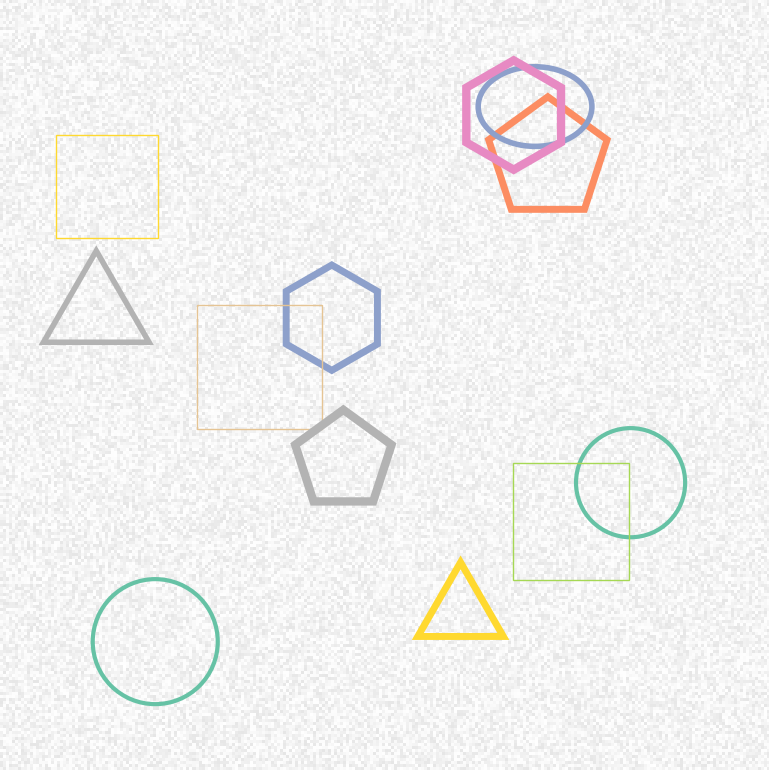[{"shape": "circle", "thickness": 1.5, "radius": 0.35, "center": [0.819, 0.373]}, {"shape": "circle", "thickness": 1.5, "radius": 0.41, "center": [0.202, 0.167]}, {"shape": "pentagon", "thickness": 2.5, "radius": 0.4, "center": [0.712, 0.794]}, {"shape": "hexagon", "thickness": 2.5, "radius": 0.34, "center": [0.431, 0.587]}, {"shape": "oval", "thickness": 2, "radius": 0.37, "center": [0.695, 0.862]}, {"shape": "hexagon", "thickness": 3, "radius": 0.36, "center": [0.667, 0.851]}, {"shape": "square", "thickness": 0.5, "radius": 0.38, "center": [0.741, 0.323]}, {"shape": "triangle", "thickness": 2.5, "radius": 0.32, "center": [0.598, 0.206]}, {"shape": "square", "thickness": 0.5, "radius": 0.33, "center": [0.139, 0.758]}, {"shape": "square", "thickness": 0.5, "radius": 0.4, "center": [0.337, 0.523]}, {"shape": "triangle", "thickness": 2, "radius": 0.4, "center": [0.125, 0.595]}, {"shape": "pentagon", "thickness": 3, "radius": 0.33, "center": [0.446, 0.402]}]